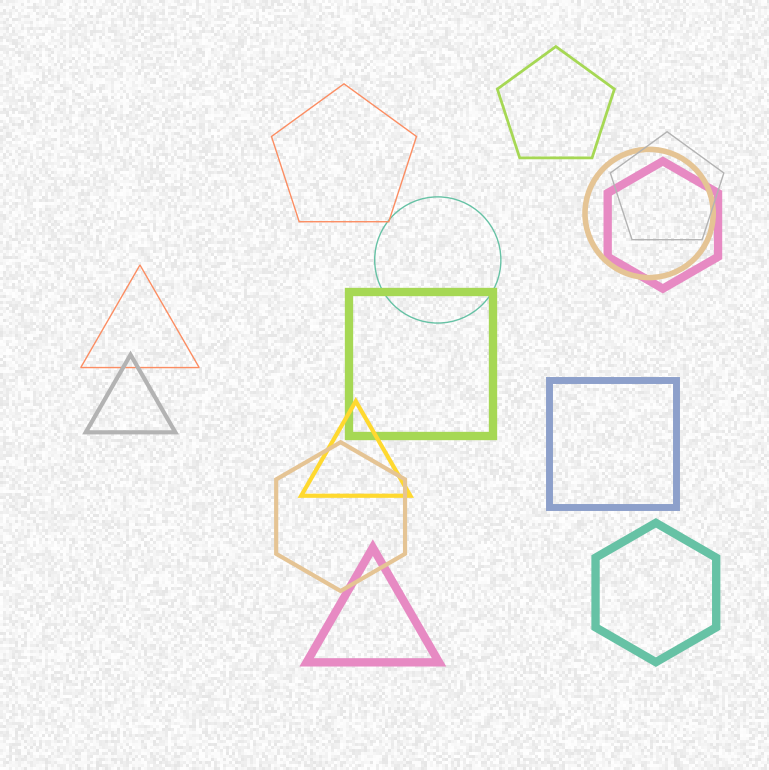[{"shape": "hexagon", "thickness": 3, "radius": 0.45, "center": [0.852, 0.231]}, {"shape": "circle", "thickness": 0.5, "radius": 0.41, "center": [0.569, 0.662]}, {"shape": "triangle", "thickness": 0.5, "radius": 0.44, "center": [0.182, 0.567]}, {"shape": "pentagon", "thickness": 0.5, "radius": 0.49, "center": [0.447, 0.792]}, {"shape": "square", "thickness": 2.5, "radius": 0.41, "center": [0.796, 0.424]}, {"shape": "triangle", "thickness": 3, "radius": 0.5, "center": [0.484, 0.189]}, {"shape": "hexagon", "thickness": 3, "radius": 0.41, "center": [0.861, 0.708]}, {"shape": "pentagon", "thickness": 1, "radius": 0.4, "center": [0.722, 0.86]}, {"shape": "square", "thickness": 3, "radius": 0.47, "center": [0.547, 0.527]}, {"shape": "triangle", "thickness": 1.5, "radius": 0.41, "center": [0.462, 0.397]}, {"shape": "hexagon", "thickness": 1.5, "radius": 0.48, "center": [0.442, 0.329]}, {"shape": "circle", "thickness": 2, "radius": 0.42, "center": [0.843, 0.723]}, {"shape": "triangle", "thickness": 1.5, "radius": 0.34, "center": [0.17, 0.472]}, {"shape": "pentagon", "thickness": 0.5, "radius": 0.39, "center": [0.866, 0.751]}]